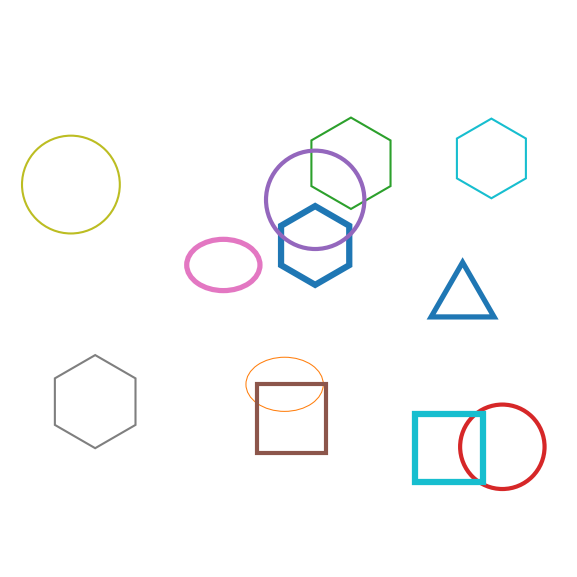[{"shape": "triangle", "thickness": 2.5, "radius": 0.31, "center": [0.801, 0.482]}, {"shape": "hexagon", "thickness": 3, "radius": 0.34, "center": [0.546, 0.574]}, {"shape": "oval", "thickness": 0.5, "radius": 0.33, "center": [0.493, 0.334]}, {"shape": "hexagon", "thickness": 1, "radius": 0.4, "center": [0.608, 0.716]}, {"shape": "circle", "thickness": 2, "radius": 0.37, "center": [0.87, 0.225]}, {"shape": "circle", "thickness": 2, "radius": 0.43, "center": [0.546, 0.653]}, {"shape": "square", "thickness": 2, "radius": 0.3, "center": [0.504, 0.275]}, {"shape": "oval", "thickness": 2.5, "radius": 0.32, "center": [0.387, 0.54]}, {"shape": "hexagon", "thickness": 1, "radius": 0.4, "center": [0.165, 0.304]}, {"shape": "circle", "thickness": 1, "radius": 0.42, "center": [0.123, 0.68]}, {"shape": "hexagon", "thickness": 1, "radius": 0.34, "center": [0.851, 0.725]}, {"shape": "square", "thickness": 3, "radius": 0.3, "center": [0.778, 0.223]}]